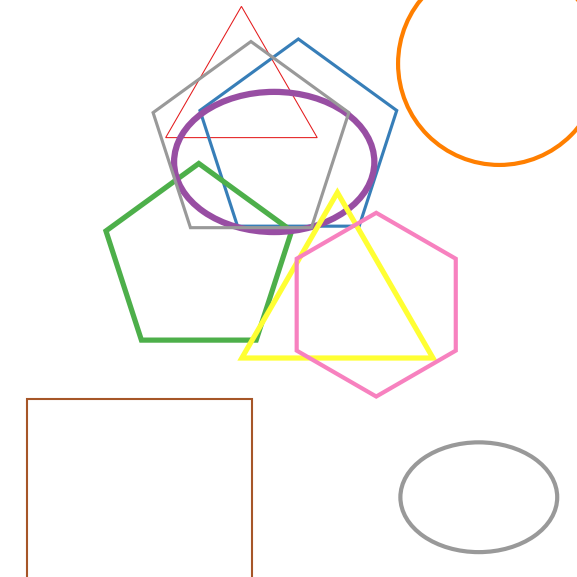[{"shape": "triangle", "thickness": 0.5, "radius": 0.76, "center": [0.418, 0.837]}, {"shape": "pentagon", "thickness": 1.5, "radius": 0.9, "center": [0.517, 0.752]}, {"shape": "pentagon", "thickness": 2.5, "radius": 0.85, "center": [0.344, 0.547]}, {"shape": "oval", "thickness": 3, "radius": 0.87, "center": [0.475, 0.719]}, {"shape": "circle", "thickness": 2, "radius": 0.88, "center": [0.865, 0.889]}, {"shape": "triangle", "thickness": 2.5, "radius": 0.96, "center": [0.584, 0.475]}, {"shape": "square", "thickness": 1, "radius": 0.97, "center": [0.242, 0.114]}, {"shape": "hexagon", "thickness": 2, "radius": 0.8, "center": [0.651, 0.472]}, {"shape": "oval", "thickness": 2, "radius": 0.68, "center": [0.829, 0.138]}, {"shape": "pentagon", "thickness": 1.5, "radius": 0.89, "center": [0.435, 0.749]}]